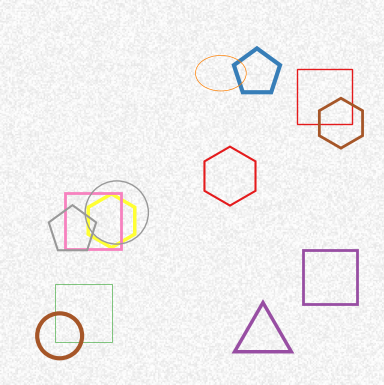[{"shape": "hexagon", "thickness": 1.5, "radius": 0.38, "center": [0.597, 0.543]}, {"shape": "square", "thickness": 1, "radius": 0.35, "center": [0.843, 0.75]}, {"shape": "pentagon", "thickness": 3, "radius": 0.31, "center": [0.667, 0.811]}, {"shape": "square", "thickness": 0.5, "radius": 0.38, "center": [0.217, 0.187]}, {"shape": "triangle", "thickness": 2.5, "radius": 0.43, "center": [0.683, 0.129]}, {"shape": "square", "thickness": 2, "radius": 0.35, "center": [0.858, 0.28]}, {"shape": "oval", "thickness": 0.5, "radius": 0.33, "center": [0.574, 0.81]}, {"shape": "hexagon", "thickness": 2.5, "radius": 0.35, "center": [0.29, 0.427]}, {"shape": "hexagon", "thickness": 2, "radius": 0.32, "center": [0.886, 0.68]}, {"shape": "circle", "thickness": 3, "radius": 0.29, "center": [0.155, 0.128]}, {"shape": "square", "thickness": 2, "radius": 0.36, "center": [0.241, 0.427]}, {"shape": "circle", "thickness": 1, "radius": 0.41, "center": [0.303, 0.448]}, {"shape": "pentagon", "thickness": 1.5, "radius": 0.32, "center": [0.188, 0.402]}]